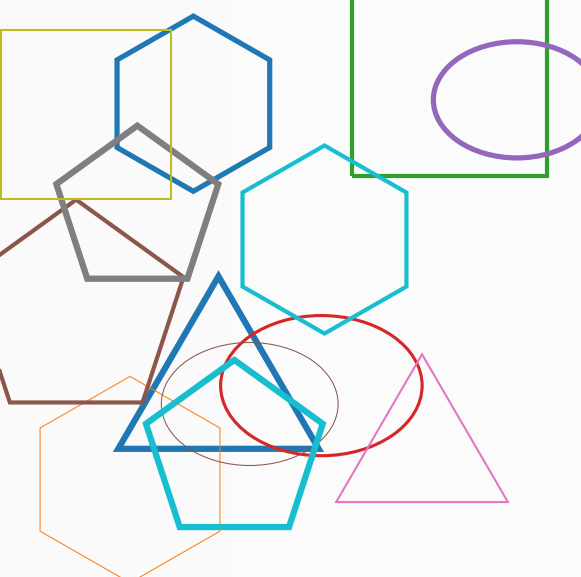[{"shape": "hexagon", "thickness": 2.5, "radius": 0.76, "center": [0.333, 0.82]}, {"shape": "triangle", "thickness": 3, "radius": 1.0, "center": [0.376, 0.322]}, {"shape": "hexagon", "thickness": 0.5, "radius": 0.89, "center": [0.224, 0.169]}, {"shape": "square", "thickness": 2, "radius": 0.84, "center": [0.773, 0.862]}, {"shape": "oval", "thickness": 1.5, "radius": 0.87, "center": [0.553, 0.331]}, {"shape": "oval", "thickness": 2.5, "radius": 0.72, "center": [0.889, 0.826]}, {"shape": "oval", "thickness": 0.5, "radius": 0.76, "center": [0.43, 0.3]}, {"shape": "pentagon", "thickness": 2, "radius": 0.97, "center": [0.131, 0.459]}, {"shape": "triangle", "thickness": 1, "radius": 0.85, "center": [0.726, 0.215]}, {"shape": "pentagon", "thickness": 3, "radius": 0.73, "center": [0.236, 0.635]}, {"shape": "square", "thickness": 1, "radius": 0.73, "center": [0.148, 0.801]}, {"shape": "hexagon", "thickness": 2, "radius": 0.81, "center": [0.558, 0.584]}, {"shape": "pentagon", "thickness": 3, "radius": 0.8, "center": [0.403, 0.216]}]